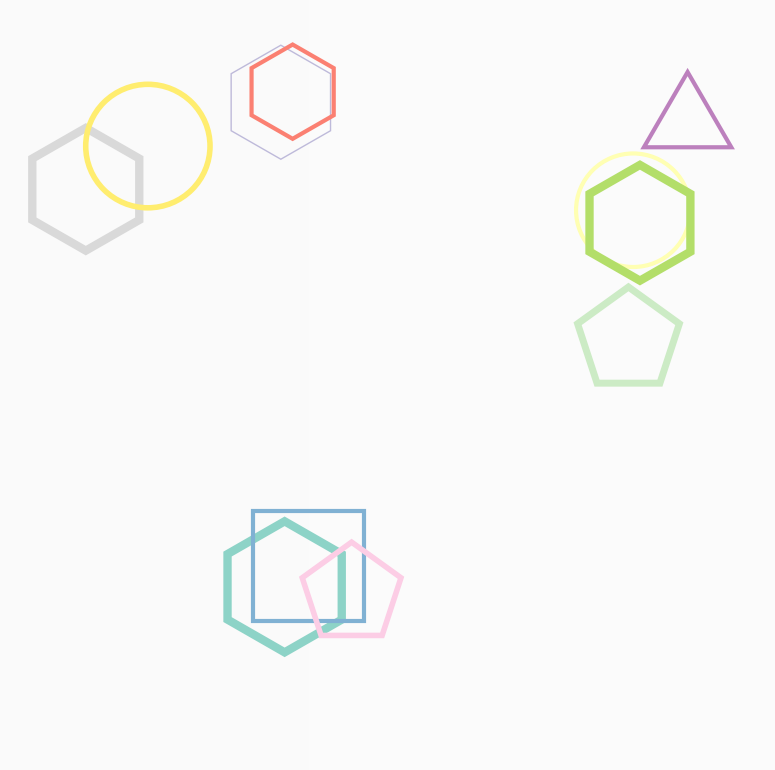[{"shape": "hexagon", "thickness": 3, "radius": 0.43, "center": [0.367, 0.238]}, {"shape": "circle", "thickness": 1.5, "radius": 0.37, "center": [0.817, 0.727]}, {"shape": "hexagon", "thickness": 0.5, "radius": 0.37, "center": [0.362, 0.867]}, {"shape": "hexagon", "thickness": 1.5, "radius": 0.31, "center": [0.378, 0.881]}, {"shape": "square", "thickness": 1.5, "radius": 0.36, "center": [0.398, 0.265]}, {"shape": "hexagon", "thickness": 3, "radius": 0.38, "center": [0.826, 0.711]}, {"shape": "pentagon", "thickness": 2, "radius": 0.33, "center": [0.454, 0.229]}, {"shape": "hexagon", "thickness": 3, "radius": 0.4, "center": [0.111, 0.754]}, {"shape": "triangle", "thickness": 1.5, "radius": 0.33, "center": [0.887, 0.841]}, {"shape": "pentagon", "thickness": 2.5, "radius": 0.35, "center": [0.811, 0.558]}, {"shape": "circle", "thickness": 2, "radius": 0.4, "center": [0.191, 0.81]}]